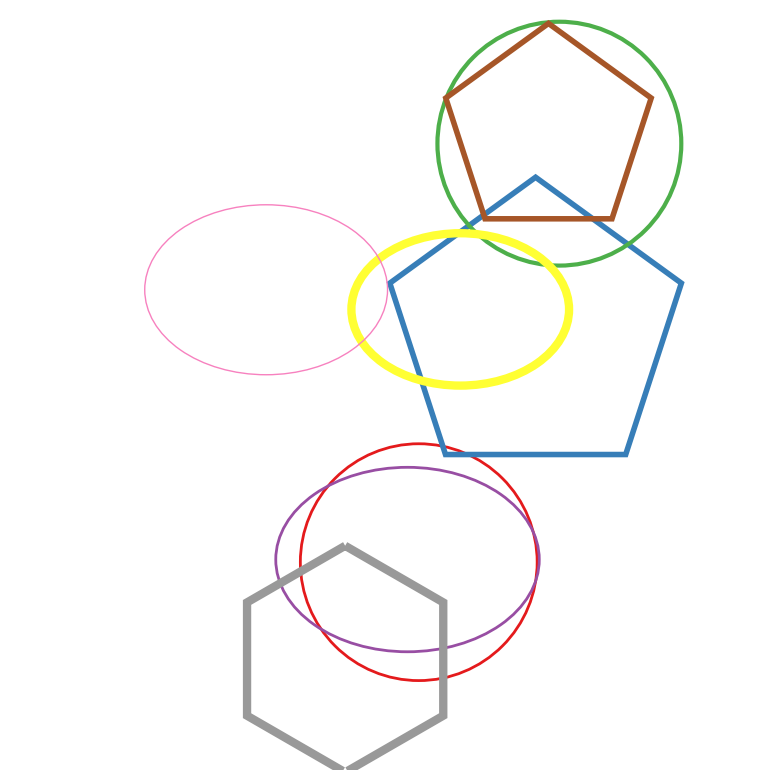[{"shape": "circle", "thickness": 1, "radius": 0.77, "center": [0.544, 0.27]}, {"shape": "pentagon", "thickness": 2, "radius": 1.0, "center": [0.696, 0.571]}, {"shape": "circle", "thickness": 1.5, "radius": 0.79, "center": [0.726, 0.813]}, {"shape": "oval", "thickness": 1, "radius": 0.86, "center": [0.529, 0.273]}, {"shape": "oval", "thickness": 3, "radius": 0.71, "center": [0.598, 0.598]}, {"shape": "pentagon", "thickness": 2, "radius": 0.7, "center": [0.712, 0.829]}, {"shape": "oval", "thickness": 0.5, "radius": 0.79, "center": [0.346, 0.624]}, {"shape": "hexagon", "thickness": 3, "radius": 0.74, "center": [0.448, 0.144]}]